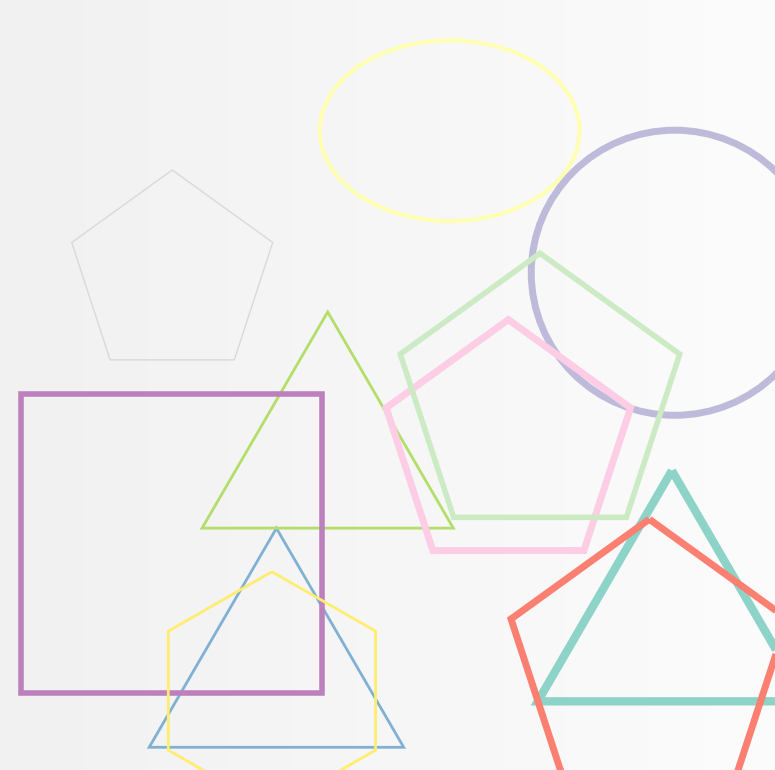[{"shape": "triangle", "thickness": 3, "radius": 1.0, "center": [0.867, 0.189]}, {"shape": "oval", "thickness": 1.5, "radius": 0.84, "center": [0.58, 0.83]}, {"shape": "circle", "thickness": 2.5, "radius": 0.93, "center": [0.871, 0.646]}, {"shape": "pentagon", "thickness": 2.5, "radius": 0.94, "center": [0.838, 0.138]}, {"shape": "triangle", "thickness": 1, "radius": 0.95, "center": [0.357, 0.124]}, {"shape": "triangle", "thickness": 1, "radius": 0.94, "center": [0.423, 0.408]}, {"shape": "pentagon", "thickness": 2.5, "radius": 0.83, "center": [0.656, 0.419]}, {"shape": "pentagon", "thickness": 0.5, "radius": 0.68, "center": [0.222, 0.643]}, {"shape": "square", "thickness": 2, "radius": 0.97, "center": [0.221, 0.294]}, {"shape": "pentagon", "thickness": 2, "radius": 0.95, "center": [0.697, 0.482]}, {"shape": "hexagon", "thickness": 1, "radius": 0.77, "center": [0.351, 0.103]}]